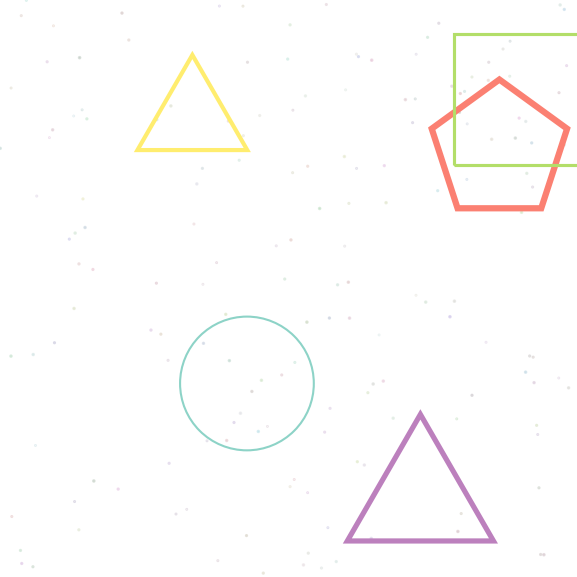[{"shape": "circle", "thickness": 1, "radius": 0.58, "center": [0.428, 0.335]}, {"shape": "pentagon", "thickness": 3, "radius": 0.62, "center": [0.865, 0.738]}, {"shape": "square", "thickness": 1.5, "radius": 0.57, "center": [0.899, 0.827]}, {"shape": "triangle", "thickness": 2.5, "radius": 0.73, "center": [0.728, 0.135]}, {"shape": "triangle", "thickness": 2, "radius": 0.55, "center": [0.333, 0.794]}]